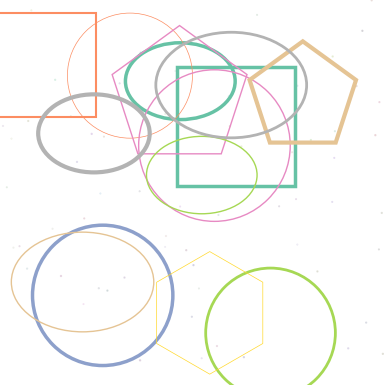[{"shape": "oval", "thickness": 2.5, "radius": 0.71, "center": [0.468, 0.789]}, {"shape": "square", "thickness": 2.5, "radius": 0.77, "center": [0.613, 0.671]}, {"shape": "square", "thickness": 1.5, "radius": 0.67, "center": [0.114, 0.831]}, {"shape": "circle", "thickness": 0.5, "radius": 0.81, "center": [0.338, 0.804]}, {"shape": "circle", "thickness": 2.5, "radius": 0.91, "center": [0.267, 0.233]}, {"shape": "circle", "thickness": 1, "radius": 0.98, "center": [0.557, 0.622]}, {"shape": "pentagon", "thickness": 1, "radius": 0.92, "center": [0.466, 0.749]}, {"shape": "oval", "thickness": 1, "radius": 0.72, "center": [0.524, 0.545]}, {"shape": "circle", "thickness": 2, "radius": 0.84, "center": [0.703, 0.135]}, {"shape": "hexagon", "thickness": 0.5, "radius": 0.8, "center": [0.545, 0.187]}, {"shape": "pentagon", "thickness": 3, "radius": 0.73, "center": [0.786, 0.747]}, {"shape": "oval", "thickness": 1, "radius": 0.92, "center": [0.214, 0.268]}, {"shape": "oval", "thickness": 2, "radius": 0.98, "center": [0.601, 0.779]}, {"shape": "oval", "thickness": 3, "radius": 0.72, "center": [0.244, 0.654]}]